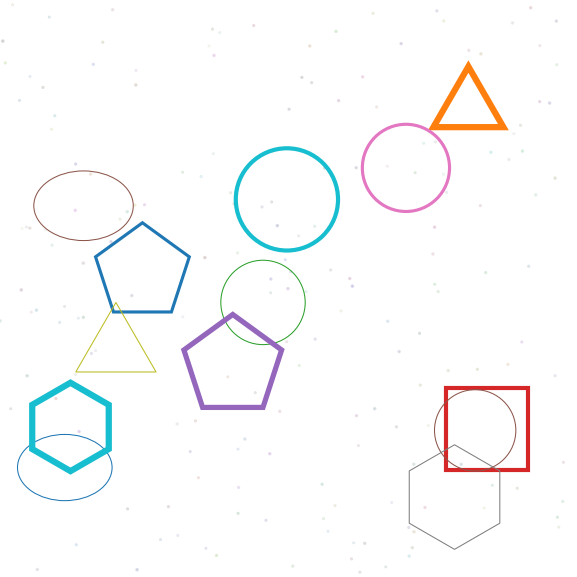[{"shape": "pentagon", "thickness": 1.5, "radius": 0.43, "center": [0.247, 0.528]}, {"shape": "oval", "thickness": 0.5, "radius": 0.41, "center": [0.112, 0.19]}, {"shape": "triangle", "thickness": 3, "radius": 0.35, "center": [0.811, 0.814]}, {"shape": "circle", "thickness": 0.5, "radius": 0.37, "center": [0.455, 0.475]}, {"shape": "square", "thickness": 2, "radius": 0.35, "center": [0.843, 0.256]}, {"shape": "pentagon", "thickness": 2.5, "radius": 0.44, "center": [0.403, 0.366]}, {"shape": "circle", "thickness": 0.5, "radius": 0.35, "center": [0.823, 0.254]}, {"shape": "oval", "thickness": 0.5, "radius": 0.43, "center": [0.145, 0.643]}, {"shape": "circle", "thickness": 1.5, "radius": 0.38, "center": [0.703, 0.708]}, {"shape": "hexagon", "thickness": 0.5, "radius": 0.45, "center": [0.787, 0.138]}, {"shape": "triangle", "thickness": 0.5, "radius": 0.4, "center": [0.201, 0.395]}, {"shape": "circle", "thickness": 2, "radius": 0.44, "center": [0.497, 0.654]}, {"shape": "hexagon", "thickness": 3, "radius": 0.38, "center": [0.122, 0.26]}]